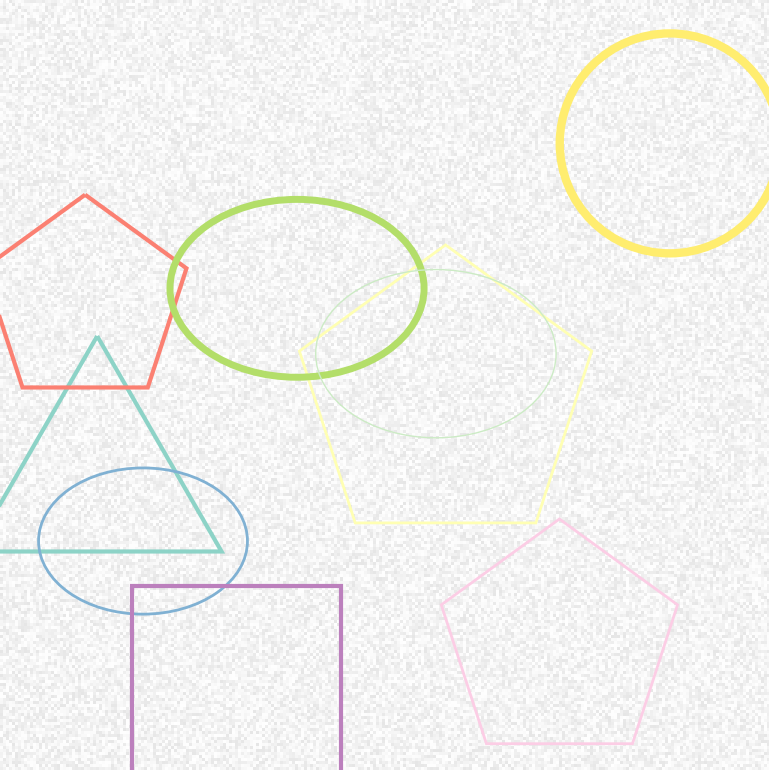[{"shape": "triangle", "thickness": 1.5, "radius": 0.93, "center": [0.126, 0.377]}, {"shape": "pentagon", "thickness": 1, "radius": 1.0, "center": [0.579, 0.482]}, {"shape": "pentagon", "thickness": 1.5, "radius": 0.69, "center": [0.111, 0.609]}, {"shape": "oval", "thickness": 1, "radius": 0.68, "center": [0.186, 0.297]}, {"shape": "oval", "thickness": 2.5, "radius": 0.82, "center": [0.386, 0.626]}, {"shape": "pentagon", "thickness": 1, "radius": 0.81, "center": [0.727, 0.165]}, {"shape": "square", "thickness": 1.5, "radius": 0.68, "center": [0.307, 0.103]}, {"shape": "oval", "thickness": 0.5, "radius": 0.78, "center": [0.566, 0.541]}, {"shape": "circle", "thickness": 3, "radius": 0.71, "center": [0.87, 0.814]}]